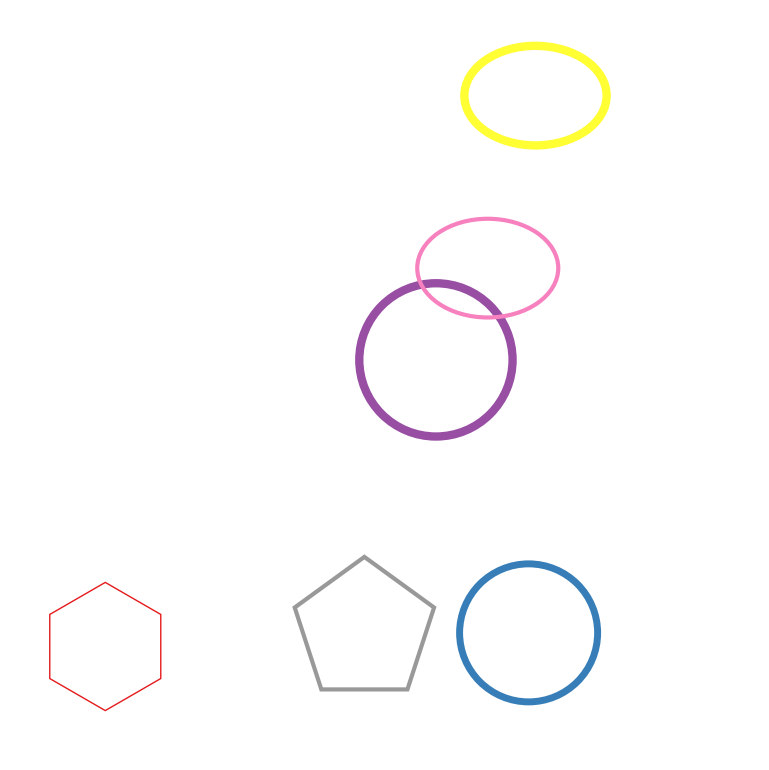[{"shape": "hexagon", "thickness": 0.5, "radius": 0.42, "center": [0.137, 0.16]}, {"shape": "circle", "thickness": 2.5, "radius": 0.45, "center": [0.687, 0.178]}, {"shape": "circle", "thickness": 3, "radius": 0.5, "center": [0.566, 0.533]}, {"shape": "oval", "thickness": 3, "radius": 0.46, "center": [0.695, 0.876]}, {"shape": "oval", "thickness": 1.5, "radius": 0.46, "center": [0.633, 0.652]}, {"shape": "pentagon", "thickness": 1.5, "radius": 0.48, "center": [0.473, 0.182]}]